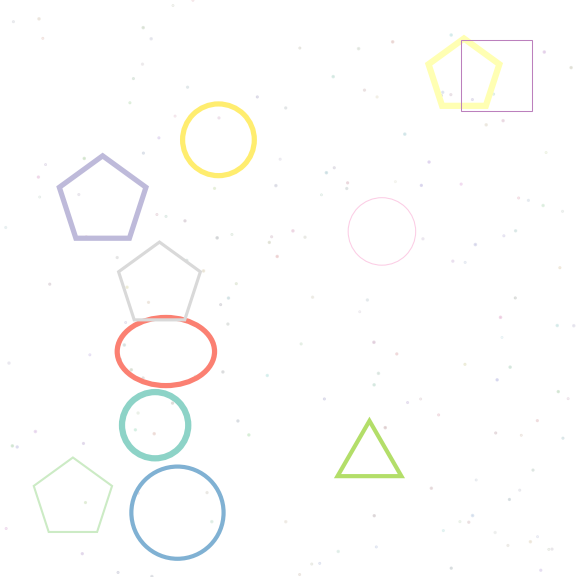[{"shape": "circle", "thickness": 3, "radius": 0.29, "center": [0.269, 0.263]}, {"shape": "pentagon", "thickness": 3, "radius": 0.32, "center": [0.803, 0.868]}, {"shape": "pentagon", "thickness": 2.5, "radius": 0.39, "center": [0.178, 0.65]}, {"shape": "oval", "thickness": 2.5, "radius": 0.42, "center": [0.287, 0.39]}, {"shape": "circle", "thickness": 2, "radius": 0.4, "center": [0.307, 0.111]}, {"shape": "triangle", "thickness": 2, "radius": 0.32, "center": [0.64, 0.207]}, {"shape": "circle", "thickness": 0.5, "radius": 0.29, "center": [0.661, 0.598]}, {"shape": "pentagon", "thickness": 1.5, "radius": 0.37, "center": [0.276, 0.505]}, {"shape": "square", "thickness": 0.5, "radius": 0.31, "center": [0.86, 0.868]}, {"shape": "pentagon", "thickness": 1, "radius": 0.36, "center": [0.126, 0.136]}, {"shape": "circle", "thickness": 2.5, "radius": 0.31, "center": [0.378, 0.757]}]